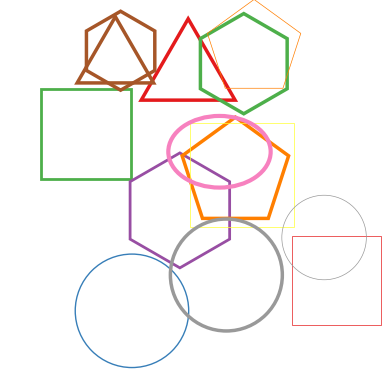[{"shape": "square", "thickness": 0.5, "radius": 0.58, "center": [0.874, 0.271]}, {"shape": "triangle", "thickness": 2.5, "radius": 0.7, "center": [0.489, 0.81]}, {"shape": "circle", "thickness": 1, "radius": 0.74, "center": [0.343, 0.193]}, {"shape": "hexagon", "thickness": 2.5, "radius": 0.65, "center": [0.633, 0.835]}, {"shape": "square", "thickness": 2, "radius": 0.58, "center": [0.224, 0.652]}, {"shape": "hexagon", "thickness": 2, "radius": 0.75, "center": [0.467, 0.454]}, {"shape": "pentagon", "thickness": 2.5, "radius": 0.73, "center": [0.611, 0.55]}, {"shape": "pentagon", "thickness": 0.5, "radius": 0.64, "center": [0.66, 0.874]}, {"shape": "square", "thickness": 0.5, "radius": 0.67, "center": [0.628, 0.545]}, {"shape": "triangle", "thickness": 2.5, "radius": 0.57, "center": [0.3, 0.842]}, {"shape": "hexagon", "thickness": 2.5, "radius": 0.51, "center": [0.313, 0.868]}, {"shape": "oval", "thickness": 3, "radius": 0.66, "center": [0.57, 0.606]}, {"shape": "circle", "thickness": 2.5, "radius": 0.73, "center": [0.588, 0.286]}, {"shape": "circle", "thickness": 0.5, "radius": 0.55, "center": [0.842, 0.383]}]